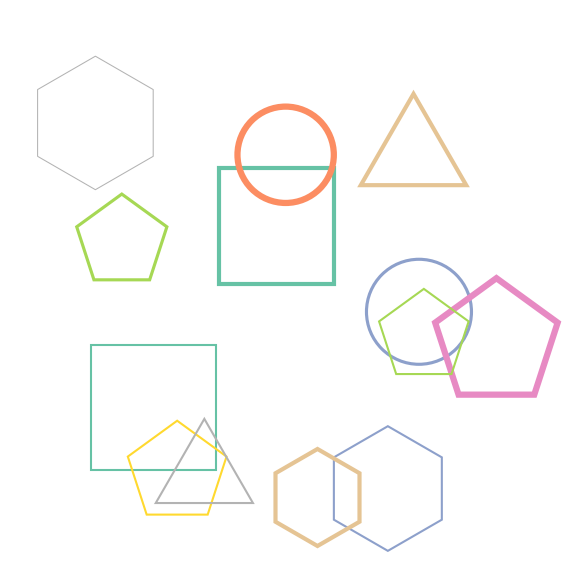[{"shape": "square", "thickness": 2, "radius": 0.5, "center": [0.479, 0.608]}, {"shape": "square", "thickness": 1, "radius": 0.54, "center": [0.266, 0.293]}, {"shape": "circle", "thickness": 3, "radius": 0.42, "center": [0.495, 0.731]}, {"shape": "hexagon", "thickness": 1, "radius": 0.54, "center": [0.672, 0.153]}, {"shape": "circle", "thickness": 1.5, "radius": 0.45, "center": [0.725, 0.459]}, {"shape": "pentagon", "thickness": 3, "radius": 0.56, "center": [0.86, 0.406]}, {"shape": "pentagon", "thickness": 1.5, "radius": 0.41, "center": [0.211, 0.581]}, {"shape": "pentagon", "thickness": 1, "radius": 0.41, "center": [0.734, 0.417]}, {"shape": "pentagon", "thickness": 1, "radius": 0.45, "center": [0.307, 0.181]}, {"shape": "triangle", "thickness": 2, "radius": 0.53, "center": [0.716, 0.731]}, {"shape": "hexagon", "thickness": 2, "radius": 0.42, "center": [0.55, 0.138]}, {"shape": "triangle", "thickness": 1, "radius": 0.49, "center": [0.354, 0.177]}, {"shape": "hexagon", "thickness": 0.5, "radius": 0.58, "center": [0.165, 0.786]}]